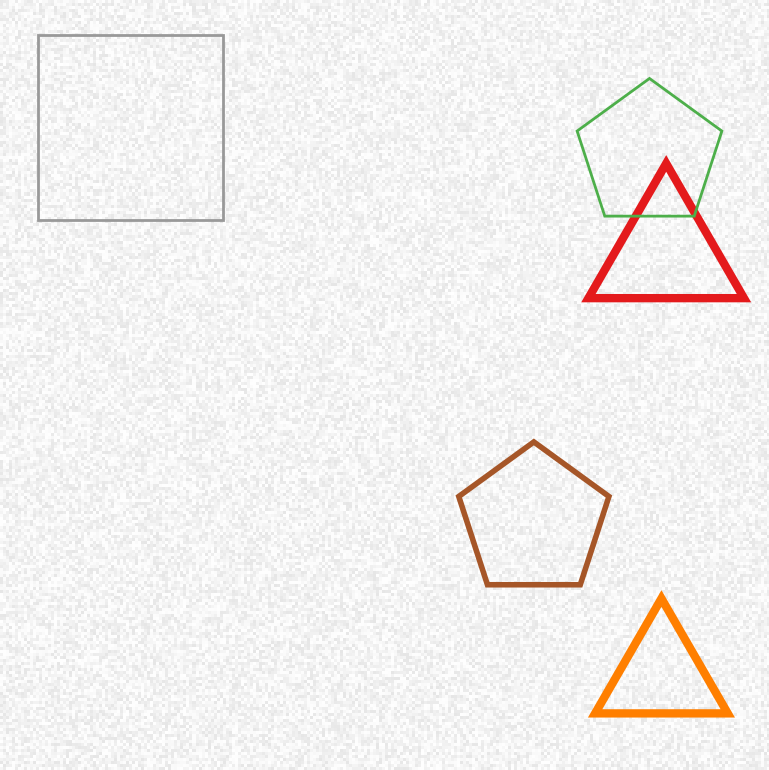[{"shape": "triangle", "thickness": 3, "radius": 0.58, "center": [0.865, 0.671]}, {"shape": "pentagon", "thickness": 1, "radius": 0.49, "center": [0.844, 0.799]}, {"shape": "triangle", "thickness": 3, "radius": 0.5, "center": [0.859, 0.123]}, {"shape": "pentagon", "thickness": 2, "radius": 0.51, "center": [0.693, 0.324]}, {"shape": "square", "thickness": 1, "radius": 0.6, "center": [0.169, 0.834]}]